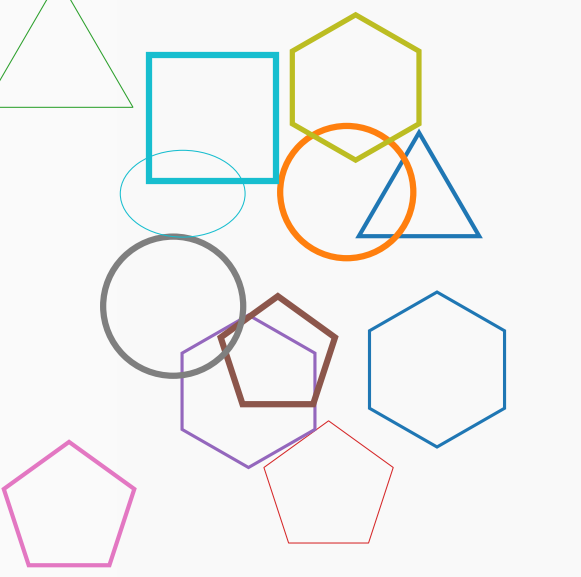[{"shape": "triangle", "thickness": 2, "radius": 0.6, "center": [0.721, 0.65]}, {"shape": "hexagon", "thickness": 1.5, "radius": 0.67, "center": [0.752, 0.359]}, {"shape": "circle", "thickness": 3, "radius": 0.57, "center": [0.597, 0.667]}, {"shape": "triangle", "thickness": 0.5, "radius": 0.74, "center": [0.101, 0.887]}, {"shape": "pentagon", "thickness": 0.5, "radius": 0.58, "center": [0.565, 0.153]}, {"shape": "hexagon", "thickness": 1.5, "radius": 0.66, "center": [0.428, 0.322]}, {"shape": "pentagon", "thickness": 3, "radius": 0.52, "center": [0.478, 0.383]}, {"shape": "pentagon", "thickness": 2, "radius": 0.59, "center": [0.119, 0.116]}, {"shape": "circle", "thickness": 3, "radius": 0.6, "center": [0.298, 0.469]}, {"shape": "hexagon", "thickness": 2.5, "radius": 0.63, "center": [0.612, 0.848]}, {"shape": "square", "thickness": 3, "radius": 0.55, "center": [0.366, 0.795]}, {"shape": "oval", "thickness": 0.5, "radius": 0.54, "center": [0.314, 0.664]}]